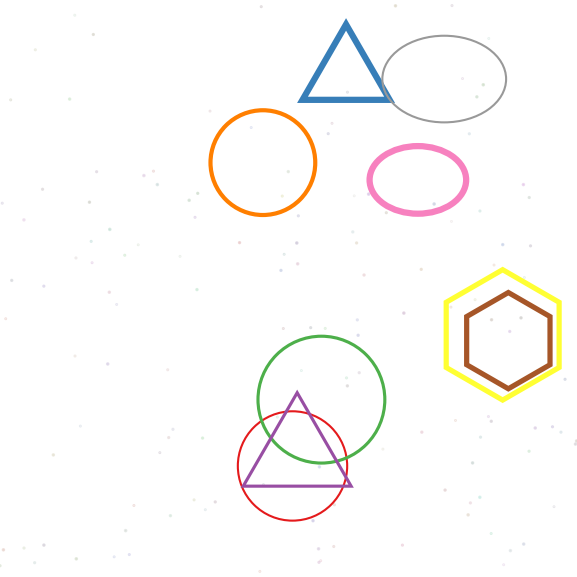[{"shape": "circle", "thickness": 1, "radius": 0.47, "center": [0.507, 0.192]}, {"shape": "triangle", "thickness": 3, "radius": 0.44, "center": [0.599, 0.87]}, {"shape": "circle", "thickness": 1.5, "radius": 0.55, "center": [0.557, 0.307]}, {"shape": "triangle", "thickness": 1.5, "radius": 0.54, "center": [0.515, 0.211]}, {"shape": "circle", "thickness": 2, "radius": 0.45, "center": [0.455, 0.718]}, {"shape": "hexagon", "thickness": 2.5, "radius": 0.56, "center": [0.87, 0.419]}, {"shape": "hexagon", "thickness": 2.5, "radius": 0.42, "center": [0.88, 0.409]}, {"shape": "oval", "thickness": 3, "radius": 0.42, "center": [0.724, 0.688]}, {"shape": "oval", "thickness": 1, "radius": 0.54, "center": [0.769, 0.862]}]